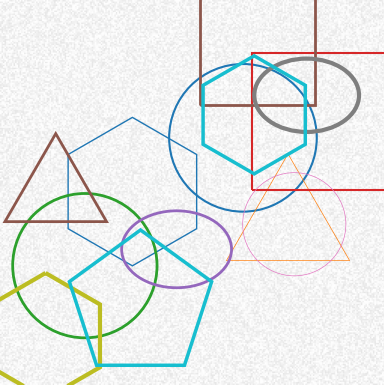[{"shape": "circle", "thickness": 1.5, "radius": 0.96, "center": [0.631, 0.642]}, {"shape": "hexagon", "thickness": 1, "radius": 0.96, "center": [0.344, 0.502]}, {"shape": "triangle", "thickness": 0.5, "radius": 0.92, "center": [0.748, 0.415]}, {"shape": "circle", "thickness": 2, "radius": 0.94, "center": [0.22, 0.31]}, {"shape": "square", "thickness": 1.5, "radius": 0.89, "center": [0.832, 0.684]}, {"shape": "oval", "thickness": 2, "radius": 0.71, "center": [0.459, 0.353]}, {"shape": "square", "thickness": 2, "radius": 0.75, "center": [0.669, 0.878]}, {"shape": "triangle", "thickness": 2, "radius": 0.76, "center": [0.145, 0.501]}, {"shape": "circle", "thickness": 0.5, "radius": 0.67, "center": [0.764, 0.418]}, {"shape": "oval", "thickness": 3, "radius": 0.68, "center": [0.796, 0.753]}, {"shape": "hexagon", "thickness": 3, "radius": 0.82, "center": [0.118, 0.128]}, {"shape": "hexagon", "thickness": 2.5, "radius": 0.77, "center": [0.66, 0.702]}, {"shape": "pentagon", "thickness": 2.5, "radius": 0.97, "center": [0.365, 0.208]}]